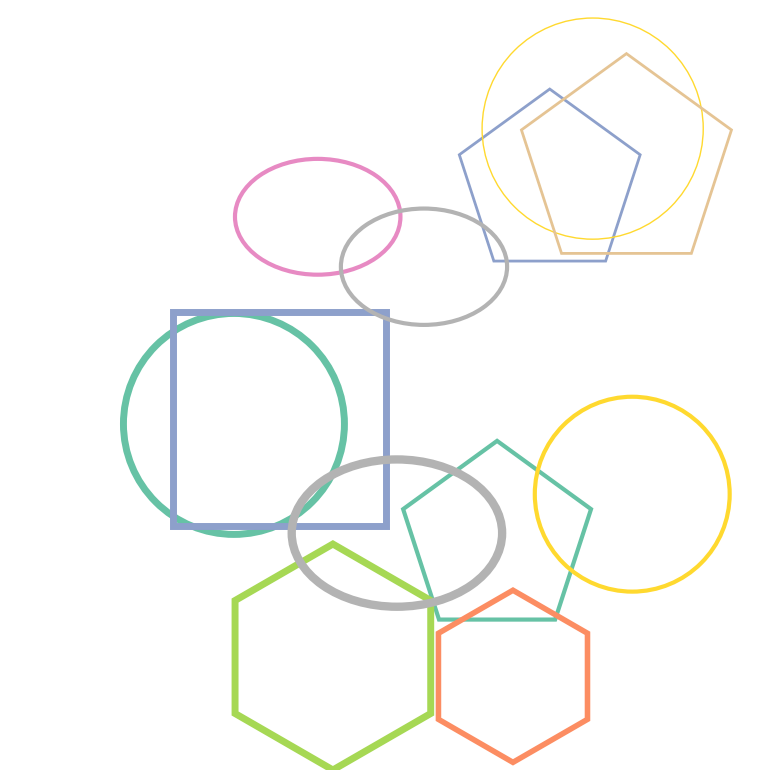[{"shape": "pentagon", "thickness": 1.5, "radius": 0.64, "center": [0.646, 0.299]}, {"shape": "circle", "thickness": 2.5, "radius": 0.72, "center": [0.304, 0.449]}, {"shape": "hexagon", "thickness": 2, "radius": 0.56, "center": [0.666, 0.122]}, {"shape": "pentagon", "thickness": 1, "radius": 0.62, "center": [0.714, 0.761]}, {"shape": "square", "thickness": 2.5, "radius": 0.69, "center": [0.363, 0.456]}, {"shape": "oval", "thickness": 1.5, "radius": 0.54, "center": [0.413, 0.718]}, {"shape": "hexagon", "thickness": 2.5, "radius": 0.73, "center": [0.432, 0.147]}, {"shape": "circle", "thickness": 1.5, "radius": 0.63, "center": [0.821, 0.358]}, {"shape": "circle", "thickness": 0.5, "radius": 0.72, "center": [0.77, 0.833]}, {"shape": "pentagon", "thickness": 1, "radius": 0.72, "center": [0.814, 0.787]}, {"shape": "oval", "thickness": 1.5, "radius": 0.54, "center": [0.551, 0.654]}, {"shape": "oval", "thickness": 3, "radius": 0.68, "center": [0.515, 0.308]}]